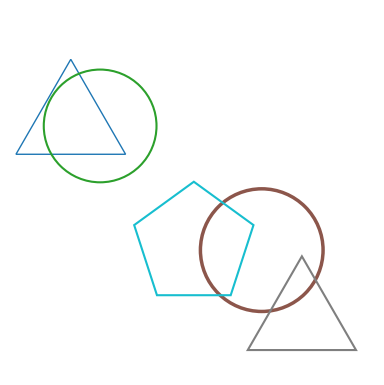[{"shape": "triangle", "thickness": 1, "radius": 0.82, "center": [0.184, 0.681]}, {"shape": "circle", "thickness": 1.5, "radius": 0.73, "center": [0.26, 0.673]}, {"shape": "circle", "thickness": 2.5, "radius": 0.8, "center": [0.68, 0.35]}, {"shape": "triangle", "thickness": 1.5, "radius": 0.81, "center": [0.784, 0.172]}, {"shape": "pentagon", "thickness": 1.5, "radius": 0.81, "center": [0.503, 0.365]}]